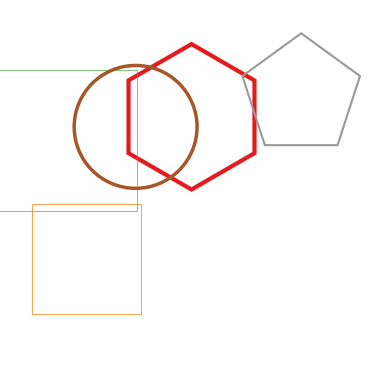[{"shape": "hexagon", "thickness": 3, "radius": 0.94, "center": [0.497, 0.697]}, {"shape": "square", "thickness": 0.5, "radius": 0.91, "center": [0.172, 0.635]}, {"shape": "square", "thickness": 0.5, "radius": 0.71, "center": [0.224, 0.327]}, {"shape": "circle", "thickness": 2.5, "radius": 0.8, "center": [0.352, 0.67]}, {"shape": "pentagon", "thickness": 1.5, "radius": 0.8, "center": [0.782, 0.753]}]